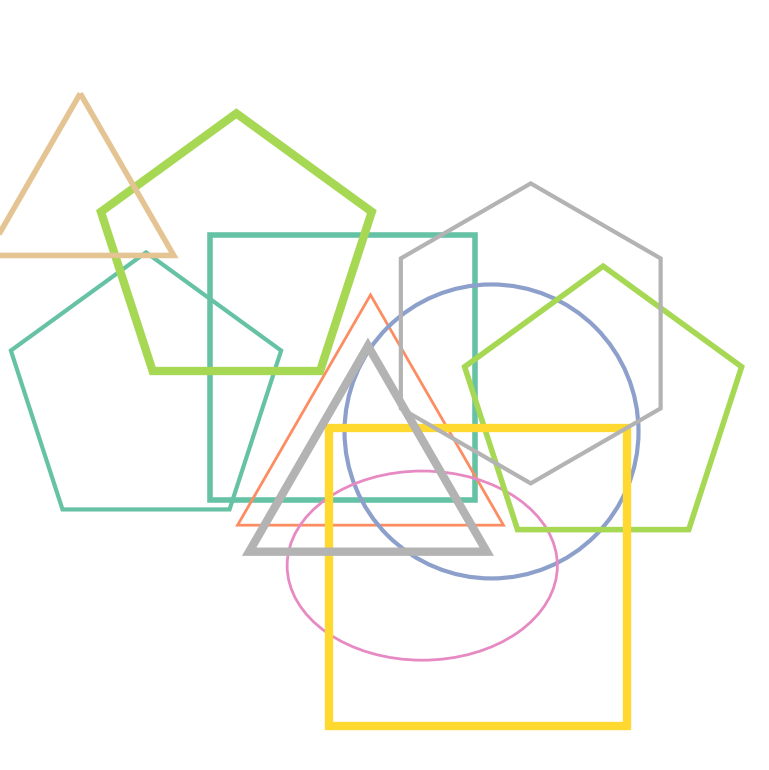[{"shape": "pentagon", "thickness": 1.5, "radius": 0.92, "center": [0.19, 0.488]}, {"shape": "square", "thickness": 2, "radius": 0.86, "center": [0.445, 0.523]}, {"shape": "triangle", "thickness": 1, "radius": 1.0, "center": [0.481, 0.418]}, {"shape": "circle", "thickness": 1.5, "radius": 0.95, "center": [0.638, 0.44]}, {"shape": "oval", "thickness": 1, "radius": 0.88, "center": [0.548, 0.265]}, {"shape": "pentagon", "thickness": 2, "radius": 0.95, "center": [0.783, 0.465]}, {"shape": "pentagon", "thickness": 3, "radius": 0.92, "center": [0.307, 0.668]}, {"shape": "square", "thickness": 3, "radius": 0.97, "center": [0.621, 0.251]}, {"shape": "triangle", "thickness": 2, "radius": 0.7, "center": [0.104, 0.738]}, {"shape": "hexagon", "thickness": 1.5, "radius": 0.97, "center": [0.689, 0.567]}, {"shape": "triangle", "thickness": 3, "radius": 0.89, "center": [0.478, 0.373]}]